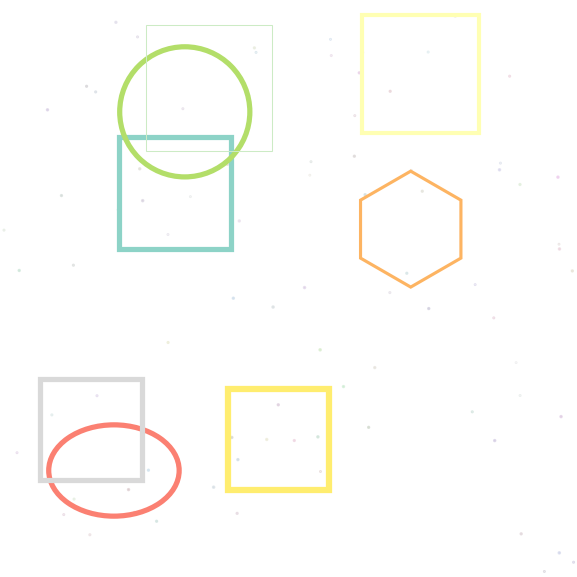[{"shape": "square", "thickness": 2.5, "radius": 0.48, "center": [0.303, 0.665]}, {"shape": "square", "thickness": 2, "radius": 0.51, "center": [0.728, 0.871]}, {"shape": "oval", "thickness": 2.5, "radius": 0.56, "center": [0.197, 0.184]}, {"shape": "hexagon", "thickness": 1.5, "radius": 0.5, "center": [0.711, 0.602]}, {"shape": "circle", "thickness": 2.5, "radius": 0.56, "center": [0.32, 0.805]}, {"shape": "square", "thickness": 2.5, "radius": 0.44, "center": [0.158, 0.255]}, {"shape": "square", "thickness": 0.5, "radius": 0.55, "center": [0.362, 0.847]}, {"shape": "square", "thickness": 3, "radius": 0.44, "center": [0.483, 0.239]}]